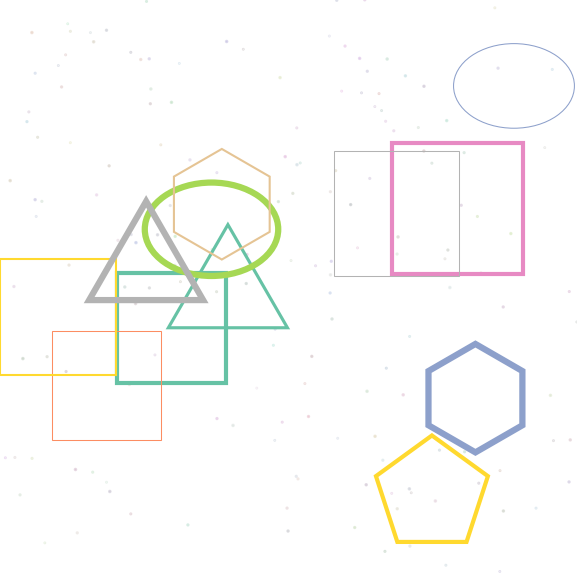[{"shape": "triangle", "thickness": 1.5, "radius": 0.6, "center": [0.395, 0.491]}, {"shape": "square", "thickness": 2, "radius": 0.47, "center": [0.297, 0.431]}, {"shape": "square", "thickness": 0.5, "radius": 0.47, "center": [0.185, 0.332]}, {"shape": "hexagon", "thickness": 3, "radius": 0.47, "center": [0.823, 0.31]}, {"shape": "oval", "thickness": 0.5, "radius": 0.52, "center": [0.89, 0.85]}, {"shape": "square", "thickness": 2, "radius": 0.57, "center": [0.793, 0.639]}, {"shape": "oval", "thickness": 3, "radius": 0.58, "center": [0.366, 0.602]}, {"shape": "pentagon", "thickness": 2, "radius": 0.51, "center": [0.748, 0.143]}, {"shape": "square", "thickness": 1, "radius": 0.5, "center": [0.101, 0.45]}, {"shape": "hexagon", "thickness": 1, "radius": 0.48, "center": [0.384, 0.645]}, {"shape": "square", "thickness": 0.5, "radius": 0.54, "center": [0.687, 0.629]}, {"shape": "triangle", "thickness": 3, "radius": 0.57, "center": [0.253, 0.536]}]